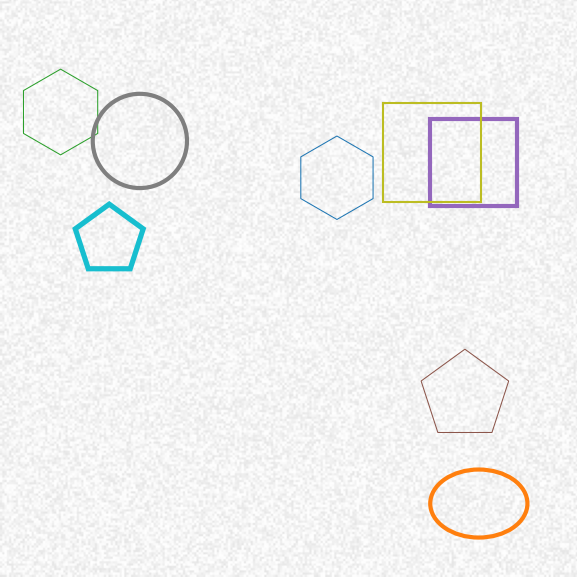[{"shape": "hexagon", "thickness": 0.5, "radius": 0.36, "center": [0.583, 0.691]}, {"shape": "oval", "thickness": 2, "radius": 0.42, "center": [0.829, 0.127]}, {"shape": "hexagon", "thickness": 0.5, "radius": 0.37, "center": [0.105, 0.805]}, {"shape": "square", "thickness": 2, "radius": 0.38, "center": [0.819, 0.717]}, {"shape": "pentagon", "thickness": 0.5, "radius": 0.4, "center": [0.805, 0.315]}, {"shape": "circle", "thickness": 2, "radius": 0.41, "center": [0.242, 0.755]}, {"shape": "square", "thickness": 1, "radius": 0.43, "center": [0.748, 0.735]}, {"shape": "pentagon", "thickness": 2.5, "radius": 0.31, "center": [0.189, 0.584]}]